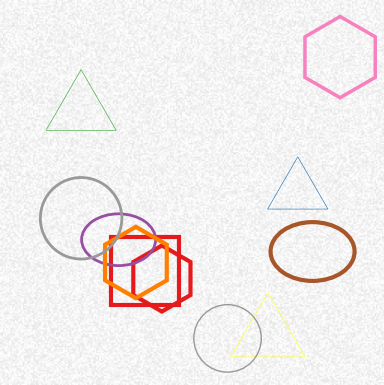[{"shape": "hexagon", "thickness": 3, "radius": 0.43, "center": [0.42, 0.277]}, {"shape": "square", "thickness": 3, "radius": 0.44, "center": [0.376, 0.295]}, {"shape": "triangle", "thickness": 0.5, "radius": 0.45, "center": [0.773, 0.502]}, {"shape": "triangle", "thickness": 0.5, "radius": 0.53, "center": [0.211, 0.714]}, {"shape": "oval", "thickness": 2, "radius": 0.48, "center": [0.308, 0.377]}, {"shape": "hexagon", "thickness": 3, "radius": 0.46, "center": [0.353, 0.318]}, {"shape": "triangle", "thickness": 0.5, "radius": 0.56, "center": [0.696, 0.129]}, {"shape": "oval", "thickness": 3, "radius": 0.55, "center": [0.812, 0.347]}, {"shape": "hexagon", "thickness": 2.5, "radius": 0.53, "center": [0.883, 0.852]}, {"shape": "circle", "thickness": 1, "radius": 0.44, "center": [0.591, 0.121]}, {"shape": "circle", "thickness": 2, "radius": 0.53, "center": [0.211, 0.433]}]